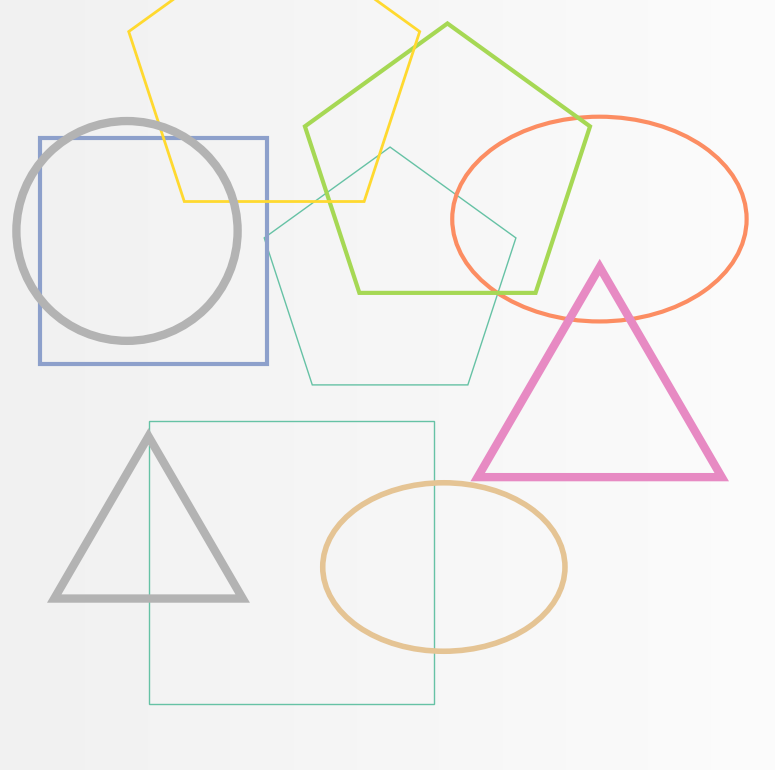[{"shape": "pentagon", "thickness": 0.5, "radius": 0.85, "center": [0.503, 0.638]}, {"shape": "square", "thickness": 0.5, "radius": 0.92, "center": [0.376, 0.269]}, {"shape": "oval", "thickness": 1.5, "radius": 0.95, "center": [0.773, 0.715]}, {"shape": "square", "thickness": 1.5, "radius": 0.73, "center": [0.198, 0.674]}, {"shape": "triangle", "thickness": 3, "radius": 0.91, "center": [0.774, 0.471]}, {"shape": "pentagon", "thickness": 1.5, "radius": 0.97, "center": [0.577, 0.776]}, {"shape": "pentagon", "thickness": 1, "radius": 0.99, "center": [0.354, 0.898]}, {"shape": "oval", "thickness": 2, "radius": 0.78, "center": [0.573, 0.264]}, {"shape": "circle", "thickness": 3, "radius": 0.71, "center": [0.164, 0.7]}, {"shape": "triangle", "thickness": 3, "radius": 0.7, "center": [0.192, 0.293]}]